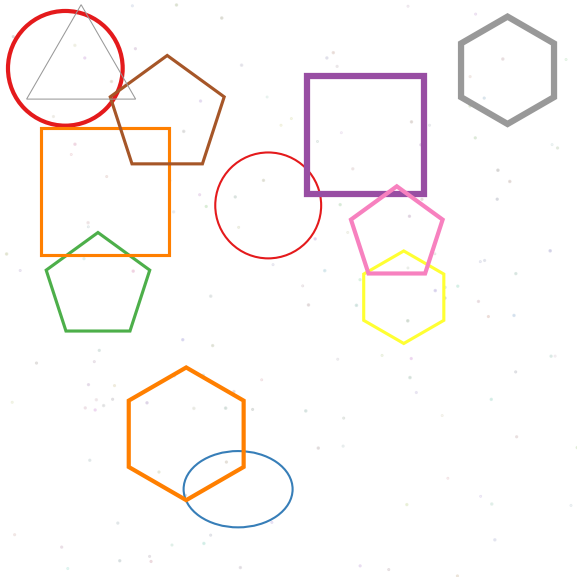[{"shape": "circle", "thickness": 2, "radius": 0.5, "center": [0.113, 0.881]}, {"shape": "circle", "thickness": 1, "radius": 0.46, "center": [0.464, 0.643]}, {"shape": "oval", "thickness": 1, "radius": 0.47, "center": [0.412, 0.152]}, {"shape": "pentagon", "thickness": 1.5, "radius": 0.47, "center": [0.17, 0.502]}, {"shape": "square", "thickness": 3, "radius": 0.51, "center": [0.633, 0.766]}, {"shape": "hexagon", "thickness": 2, "radius": 0.57, "center": [0.322, 0.248]}, {"shape": "square", "thickness": 1.5, "radius": 0.55, "center": [0.182, 0.667]}, {"shape": "hexagon", "thickness": 1.5, "radius": 0.4, "center": [0.699, 0.484]}, {"shape": "pentagon", "thickness": 1.5, "radius": 0.52, "center": [0.29, 0.799]}, {"shape": "pentagon", "thickness": 2, "radius": 0.42, "center": [0.687, 0.593]}, {"shape": "triangle", "thickness": 0.5, "radius": 0.55, "center": [0.14, 0.882]}, {"shape": "hexagon", "thickness": 3, "radius": 0.46, "center": [0.879, 0.877]}]